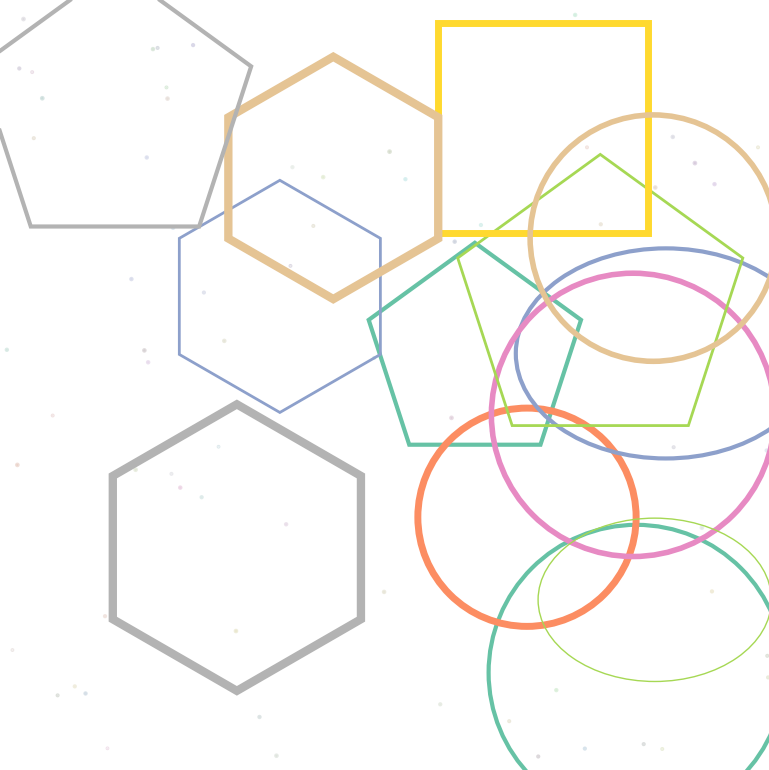[{"shape": "pentagon", "thickness": 1.5, "radius": 0.72, "center": [0.617, 0.54]}, {"shape": "circle", "thickness": 1.5, "radius": 0.96, "center": [0.827, 0.126]}, {"shape": "circle", "thickness": 2.5, "radius": 0.71, "center": [0.684, 0.328]}, {"shape": "hexagon", "thickness": 1, "radius": 0.75, "center": [0.363, 0.615]}, {"shape": "oval", "thickness": 1.5, "radius": 0.97, "center": [0.865, 0.541]}, {"shape": "circle", "thickness": 2, "radius": 0.92, "center": [0.822, 0.461]}, {"shape": "oval", "thickness": 0.5, "radius": 0.76, "center": [0.85, 0.221]}, {"shape": "pentagon", "thickness": 1, "radius": 0.97, "center": [0.78, 0.605]}, {"shape": "square", "thickness": 2.5, "radius": 0.68, "center": [0.705, 0.834]}, {"shape": "hexagon", "thickness": 3, "radius": 0.79, "center": [0.433, 0.769]}, {"shape": "circle", "thickness": 2, "radius": 0.8, "center": [0.848, 0.691]}, {"shape": "hexagon", "thickness": 3, "radius": 0.93, "center": [0.308, 0.289]}, {"shape": "pentagon", "thickness": 1.5, "radius": 0.93, "center": [0.149, 0.856]}]